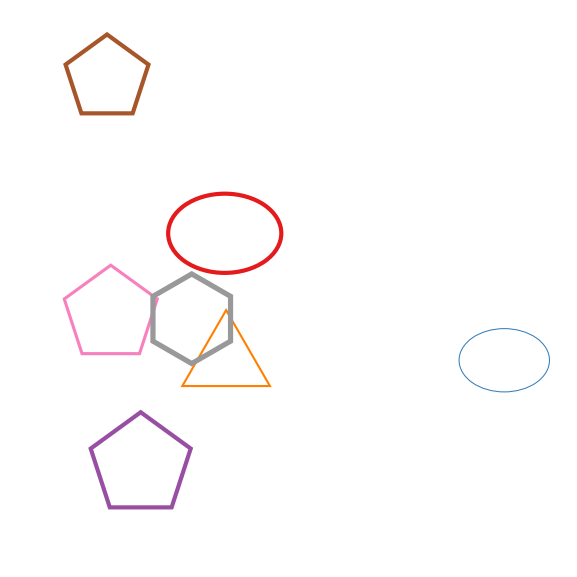[{"shape": "oval", "thickness": 2, "radius": 0.49, "center": [0.389, 0.595]}, {"shape": "oval", "thickness": 0.5, "radius": 0.39, "center": [0.873, 0.375]}, {"shape": "pentagon", "thickness": 2, "radius": 0.46, "center": [0.244, 0.194]}, {"shape": "triangle", "thickness": 1, "radius": 0.44, "center": [0.392, 0.374]}, {"shape": "pentagon", "thickness": 2, "radius": 0.38, "center": [0.185, 0.864]}, {"shape": "pentagon", "thickness": 1.5, "radius": 0.42, "center": [0.192, 0.455]}, {"shape": "hexagon", "thickness": 2.5, "radius": 0.39, "center": [0.332, 0.447]}]